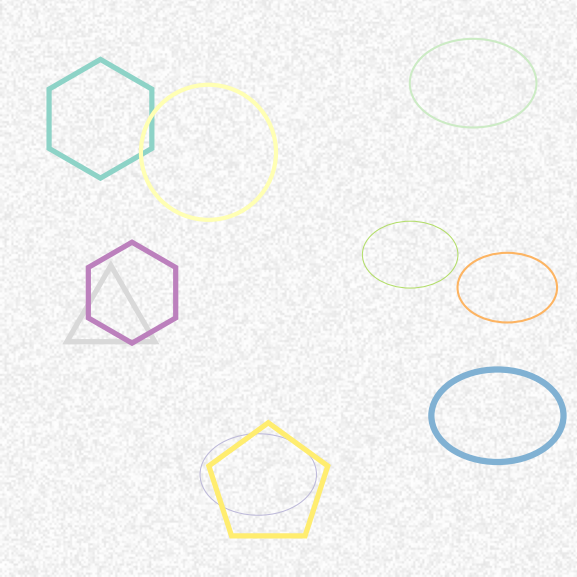[{"shape": "hexagon", "thickness": 2.5, "radius": 0.51, "center": [0.174, 0.793]}, {"shape": "circle", "thickness": 2, "radius": 0.58, "center": [0.361, 0.735]}, {"shape": "oval", "thickness": 0.5, "radius": 0.5, "center": [0.447, 0.178]}, {"shape": "oval", "thickness": 3, "radius": 0.57, "center": [0.861, 0.279]}, {"shape": "oval", "thickness": 1, "radius": 0.43, "center": [0.878, 0.501]}, {"shape": "oval", "thickness": 0.5, "radius": 0.41, "center": [0.71, 0.558]}, {"shape": "triangle", "thickness": 2.5, "radius": 0.44, "center": [0.192, 0.451]}, {"shape": "hexagon", "thickness": 2.5, "radius": 0.44, "center": [0.229, 0.492]}, {"shape": "oval", "thickness": 1, "radius": 0.55, "center": [0.819, 0.855]}, {"shape": "pentagon", "thickness": 2.5, "radius": 0.54, "center": [0.465, 0.159]}]